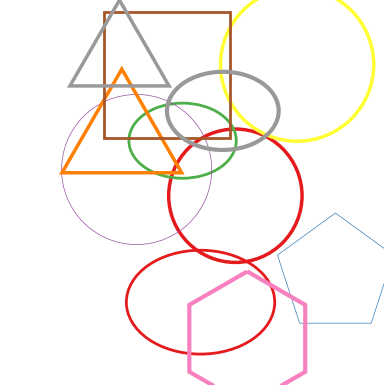[{"shape": "circle", "thickness": 2.5, "radius": 0.87, "center": [0.611, 0.492]}, {"shape": "oval", "thickness": 2, "radius": 0.96, "center": [0.521, 0.215]}, {"shape": "pentagon", "thickness": 0.5, "radius": 0.79, "center": [0.871, 0.288]}, {"shape": "oval", "thickness": 2, "radius": 0.7, "center": [0.474, 0.635]}, {"shape": "circle", "thickness": 0.5, "radius": 0.97, "center": [0.355, 0.56]}, {"shape": "triangle", "thickness": 2.5, "radius": 0.9, "center": [0.316, 0.641]}, {"shape": "circle", "thickness": 2.5, "radius": 0.99, "center": [0.772, 0.832]}, {"shape": "square", "thickness": 2, "radius": 0.82, "center": [0.434, 0.806]}, {"shape": "hexagon", "thickness": 3, "radius": 0.87, "center": [0.642, 0.121]}, {"shape": "oval", "thickness": 3, "radius": 0.73, "center": [0.579, 0.712]}, {"shape": "triangle", "thickness": 2.5, "radius": 0.74, "center": [0.31, 0.851]}]